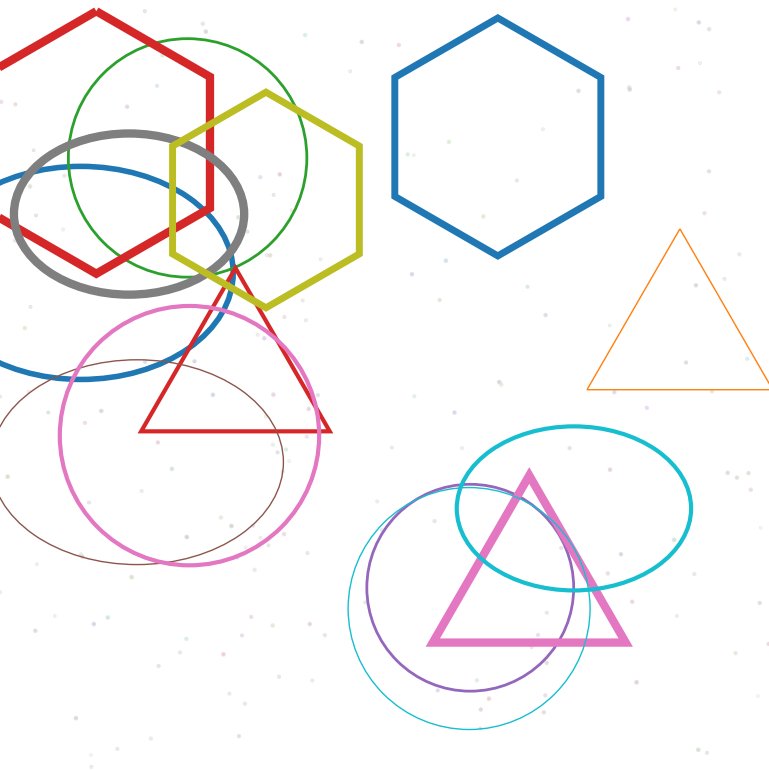[{"shape": "oval", "thickness": 2, "radius": 0.99, "center": [0.105, 0.646]}, {"shape": "hexagon", "thickness": 2.5, "radius": 0.77, "center": [0.647, 0.822]}, {"shape": "triangle", "thickness": 0.5, "radius": 0.7, "center": [0.883, 0.564]}, {"shape": "circle", "thickness": 1, "radius": 0.77, "center": [0.244, 0.795]}, {"shape": "hexagon", "thickness": 3, "radius": 0.85, "center": [0.125, 0.815]}, {"shape": "triangle", "thickness": 1.5, "radius": 0.71, "center": [0.306, 0.511]}, {"shape": "circle", "thickness": 1, "radius": 0.67, "center": [0.611, 0.237]}, {"shape": "oval", "thickness": 0.5, "radius": 0.95, "center": [0.178, 0.4]}, {"shape": "triangle", "thickness": 3, "radius": 0.72, "center": [0.687, 0.238]}, {"shape": "circle", "thickness": 1.5, "radius": 0.84, "center": [0.246, 0.434]}, {"shape": "oval", "thickness": 3, "radius": 0.75, "center": [0.168, 0.722]}, {"shape": "hexagon", "thickness": 2.5, "radius": 0.7, "center": [0.345, 0.74]}, {"shape": "oval", "thickness": 1.5, "radius": 0.76, "center": [0.745, 0.34]}, {"shape": "circle", "thickness": 0.5, "radius": 0.79, "center": [0.609, 0.21]}]